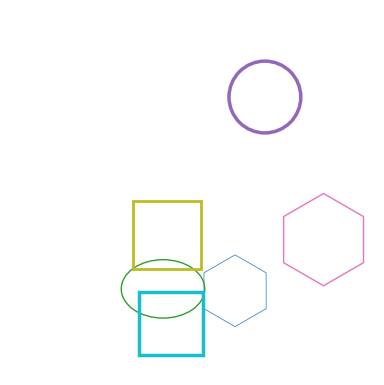[{"shape": "hexagon", "thickness": 0.5, "radius": 0.47, "center": [0.611, 0.245]}, {"shape": "oval", "thickness": 1, "radius": 0.54, "center": [0.423, 0.25]}, {"shape": "circle", "thickness": 2.5, "radius": 0.47, "center": [0.688, 0.748]}, {"shape": "hexagon", "thickness": 1, "radius": 0.6, "center": [0.84, 0.378]}, {"shape": "square", "thickness": 2, "radius": 0.44, "center": [0.433, 0.389]}, {"shape": "square", "thickness": 2.5, "radius": 0.41, "center": [0.445, 0.16]}]